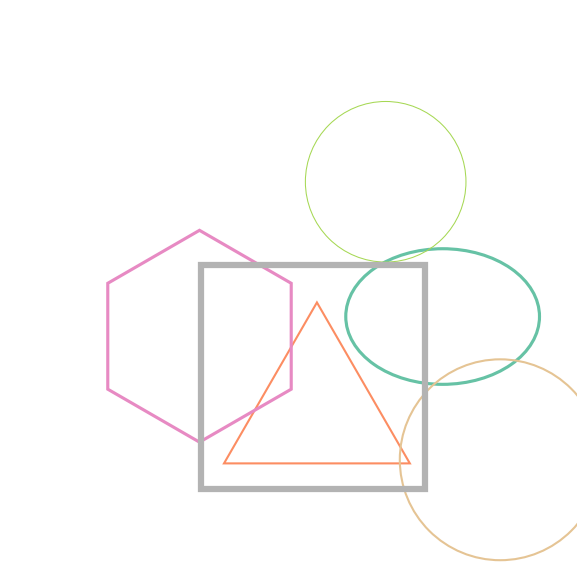[{"shape": "oval", "thickness": 1.5, "radius": 0.84, "center": [0.766, 0.451]}, {"shape": "triangle", "thickness": 1, "radius": 0.93, "center": [0.549, 0.29]}, {"shape": "hexagon", "thickness": 1.5, "radius": 0.92, "center": [0.345, 0.417]}, {"shape": "circle", "thickness": 0.5, "radius": 0.7, "center": [0.668, 0.684]}, {"shape": "circle", "thickness": 1, "radius": 0.87, "center": [0.866, 0.203]}, {"shape": "square", "thickness": 3, "radius": 0.97, "center": [0.542, 0.347]}]